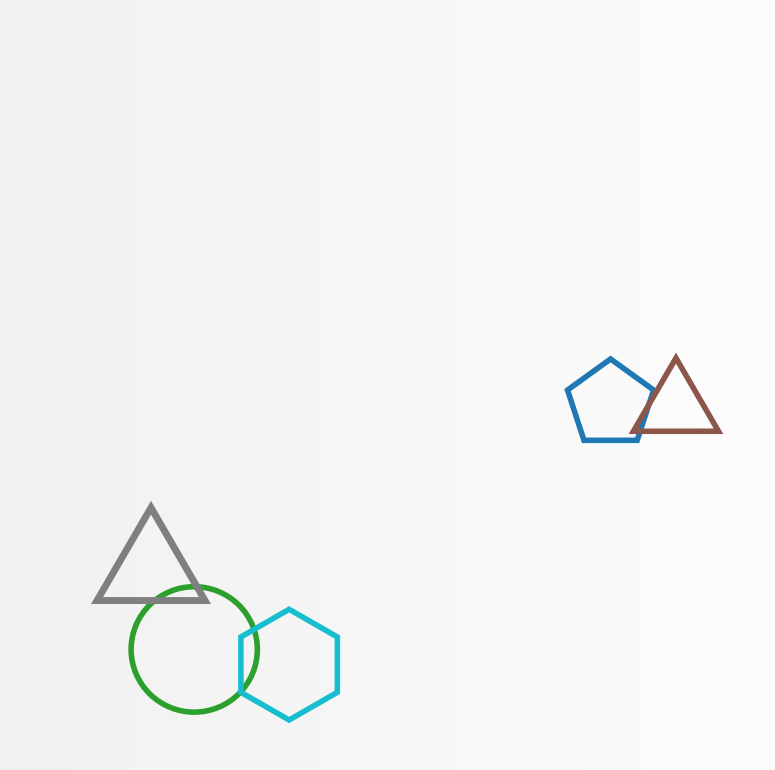[{"shape": "pentagon", "thickness": 2, "radius": 0.29, "center": [0.788, 0.475]}, {"shape": "circle", "thickness": 2, "radius": 0.41, "center": [0.251, 0.157]}, {"shape": "triangle", "thickness": 2, "radius": 0.32, "center": [0.872, 0.472]}, {"shape": "triangle", "thickness": 2.5, "radius": 0.4, "center": [0.195, 0.26]}, {"shape": "hexagon", "thickness": 2, "radius": 0.36, "center": [0.373, 0.137]}]